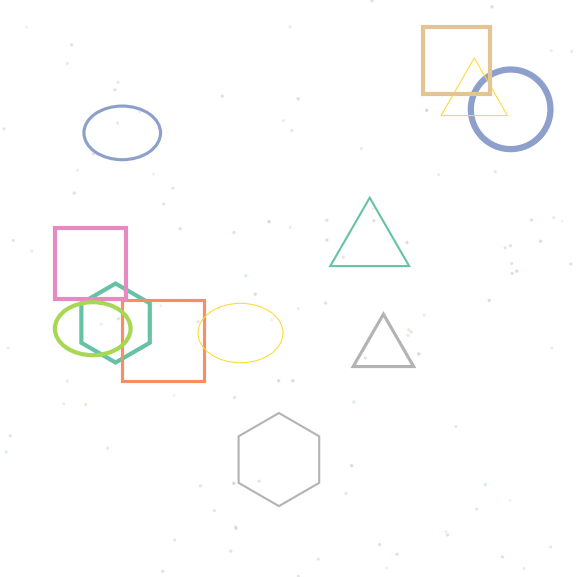[{"shape": "triangle", "thickness": 1, "radius": 0.39, "center": [0.64, 0.578]}, {"shape": "hexagon", "thickness": 2, "radius": 0.34, "center": [0.2, 0.44]}, {"shape": "square", "thickness": 1.5, "radius": 0.35, "center": [0.282, 0.409]}, {"shape": "oval", "thickness": 1.5, "radius": 0.33, "center": [0.212, 0.769]}, {"shape": "circle", "thickness": 3, "radius": 0.34, "center": [0.884, 0.81]}, {"shape": "square", "thickness": 2, "radius": 0.31, "center": [0.157, 0.543]}, {"shape": "oval", "thickness": 2, "radius": 0.33, "center": [0.161, 0.43]}, {"shape": "triangle", "thickness": 0.5, "radius": 0.33, "center": [0.821, 0.832]}, {"shape": "oval", "thickness": 0.5, "radius": 0.37, "center": [0.416, 0.422]}, {"shape": "square", "thickness": 2, "radius": 0.29, "center": [0.79, 0.895]}, {"shape": "triangle", "thickness": 1.5, "radius": 0.3, "center": [0.664, 0.395]}, {"shape": "hexagon", "thickness": 1, "radius": 0.4, "center": [0.483, 0.203]}]